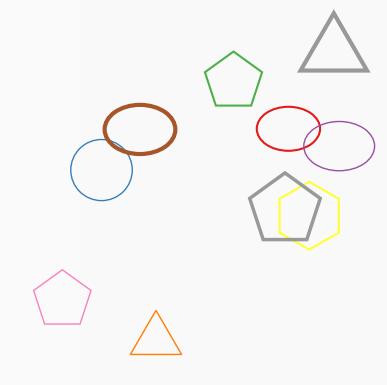[{"shape": "oval", "thickness": 1.5, "radius": 0.41, "center": [0.744, 0.665]}, {"shape": "circle", "thickness": 1, "radius": 0.4, "center": [0.262, 0.558]}, {"shape": "pentagon", "thickness": 1.5, "radius": 0.39, "center": [0.603, 0.789]}, {"shape": "oval", "thickness": 1, "radius": 0.46, "center": [0.875, 0.62]}, {"shape": "triangle", "thickness": 1, "radius": 0.38, "center": [0.403, 0.118]}, {"shape": "hexagon", "thickness": 1.5, "radius": 0.44, "center": [0.798, 0.44]}, {"shape": "oval", "thickness": 3, "radius": 0.46, "center": [0.361, 0.664]}, {"shape": "pentagon", "thickness": 1, "radius": 0.39, "center": [0.161, 0.221]}, {"shape": "pentagon", "thickness": 2.5, "radius": 0.48, "center": [0.735, 0.455]}, {"shape": "triangle", "thickness": 3, "radius": 0.5, "center": [0.861, 0.866]}]